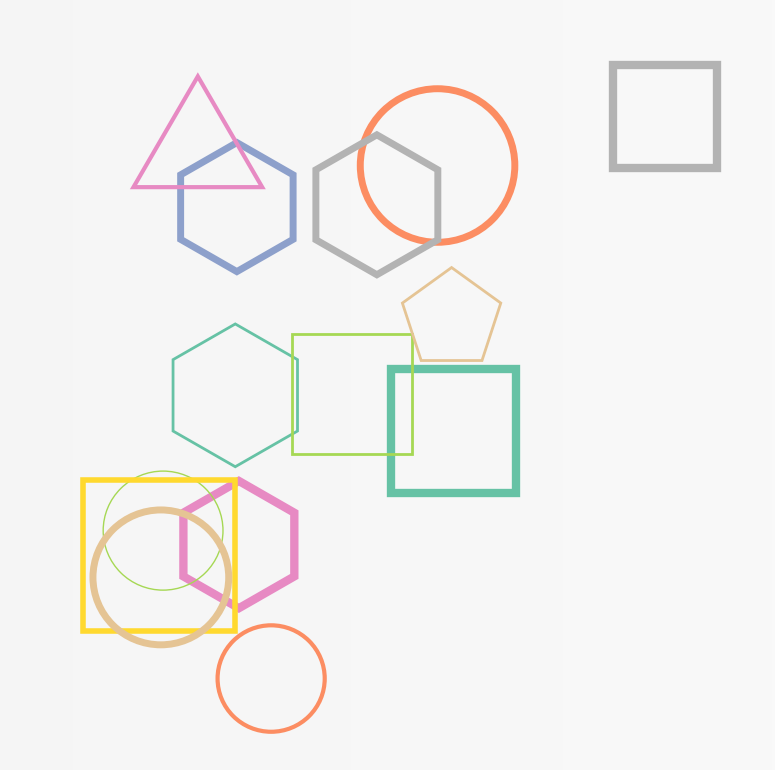[{"shape": "hexagon", "thickness": 1, "radius": 0.46, "center": [0.304, 0.487]}, {"shape": "square", "thickness": 3, "radius": 0.4, "center": [0.585, 0.44]}, {"shape": "circle", "thickness": 2.5, "radius": 0.5, "center": [0.565, 0.785]}, {"shape": "circle", "thickness": 1.5, "radius": 0.35, "center": [0.35, 0.119]}, {"shape": "hexagon", "thickness": 2.5, "radius": 0.42, "center": [0.306, 0.731]}, {"shape": "triangle", "thickness": 1.5, "radius": 0.48, "center": [0.255, 0.805]}, {"shape": "hexagon", "thickness": 3, "radius": 0.41, "center": [0.308, 0.293]}, {"shape": "circle", "thickness": 0.5, "radius": 0.39, "center": [0.21, 0.311]}, {"shape": "square", "thickness": 1, "radius": 0.39, "center": [0.454, 0.488]}, {"shape": "square", "thickness": 2, "radius": 0.49, "center": [0.205, 0.278]}, {"shape": "circle", "thickness": 2.5, "radius": 0.44, "center": [0.208, 0.25]}, {"shape": "pentagon", "thickness": 1, "radius": 0.33, "center": [0.583, 0.586]}, {"shape": "square", "thickness": 3, "radius": 0.34, "center": [0.858, 0.849]}, {"shape": "hexagon", "thickness": 2.5, "radius": 0.45, "center": [0.486, 0.734]}]